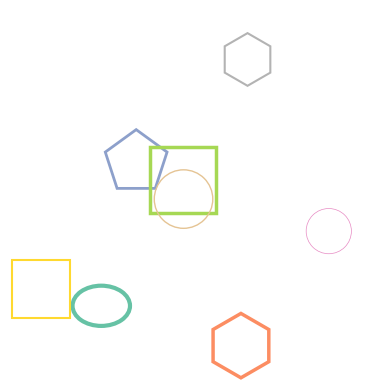[{"shape": "oval", "thickness": 3, "radius": 0.37, "center": [0.263, 0.206]}, {"shape": "hexagon", "thickness": 2.5, "radius": 0.42, "center": [0.626, 0.102]}, {"shape": "pentagon", "thickness": 2, "radius": 0.42, "center": [0.354, 0.579]}, {"shape": "circle", "thickness": 0.5, "radius": 0.29, "center": [0.854, 0.4]}, {"shape": "square", "thickness": 2.5, "radius": 0.42, "center": [0.476, 0.532]}, {"shape": "square", "thickness": 1.5, "radius": 0.37, "center": [0.106, 0.249]}, {"shape": "circle", "thickness": 1, "radius": 0.38, "center": [0.477, 0.483]}, {"shape": "hexagon", "thickness": 1.5, "radius": 0.34, "center": [0.643, 0.846]}]